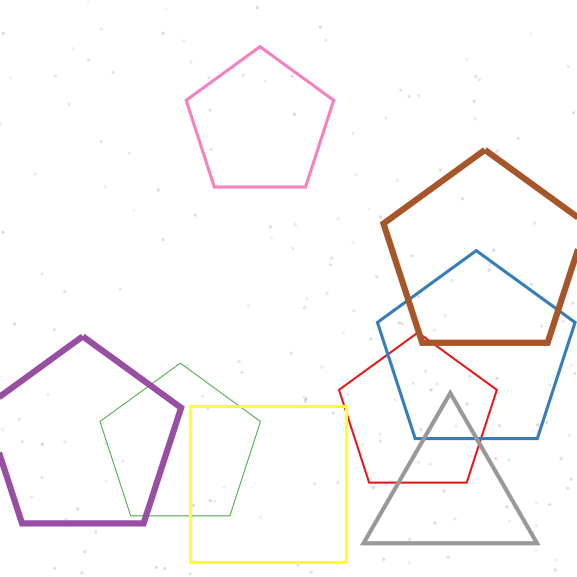[{"shape": "pentagon", "thickness": 1, "radius": 0.72, "center": [0.724, 0.28]}, {"shape": "pentagon", "thickness": 1.5, "radius": 0.9, "center": [0.825, 0.385]}, {"shape": "pentagon", "thickness": 0.5, "radius": 0.73, "center": [0.312, 0.224]}, {"shape": "pentagon", "thickness": 3, "radius": 0.9, "center": [0.143, 0.238]}, {"shape": "square", "thickness": 1.5, "radius": 0.68, "center": [0.464, 0.161]}, {"shape": "pentagon", "thickness": 3, "radius": 0.92, "center": [0.84, 0.555]}, {"shape": "pentagon", "thickness": 1.5, "radius": 0.67, "center": [0.45, 0.784]}, {"shape": "triangle", "thickness": 2, "radius": 0.87, "center": [0.78, 0.145]}]